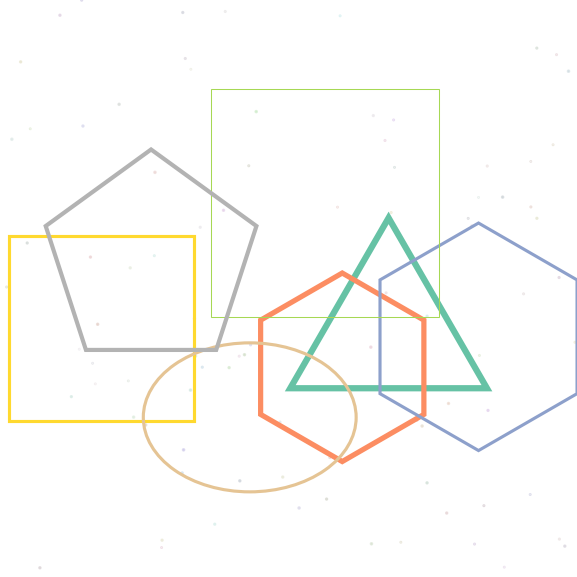[{"shape": "triangle", "thickness": 3, "radius": 0.98, "center": [0.673, 0.425]}, {"shape": "hexagon", "thickness": 2.5, "radius": 0.82, "center": [0.593, 0.363]}, {"shape": "hexagon", "thickness": 1.5, "radius": 0.98, "center": [0.829, 0.416]}, {"shape": "square", "thickness": 0.5, "radius": 0.99, "center": [0.562, 0.648]}, {"shape": "square", "thickness": 1.5, "radius": 0.8, "center": [0.176, 0.431]}, {"shape": "oval", "thickness": 1.5, "radius": 0.92, "center": [0.432, 0.276]}, {"shape": "pentagon", "thickness": 2, "radius": 0.96, "center": [0.262, 0.548]}]